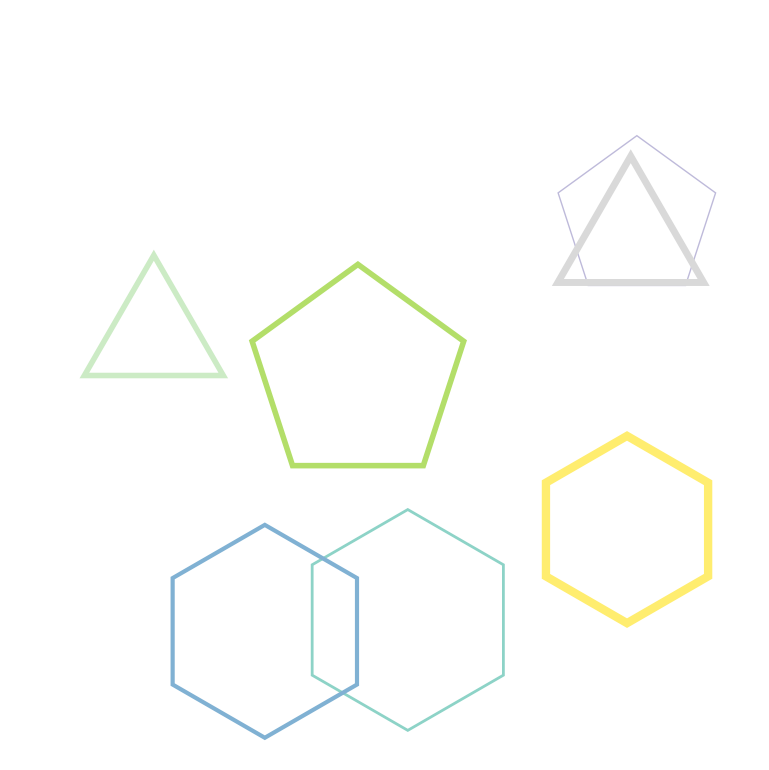[{"shape": "hexagon", "thickness": 1, "radius": 0.72, "center": [0.53, 0.195]}, {"shape": "pentagon", "thickness": 0.5, "radius": 0.54, "center": [0.827, 0.716]}, {"shape": "hexagon", "thickness": 1.5, "radius": 0.69, "center": [0.344, 0.18]}, {"shape": "pentagon", "thickness": 2, "radius": 0.72, "center": [0.465, 0.512]}, {"shape": "triangle", "thickness": 2.5, "radius": 0.55, "center": [0.819, 0.688]}, {"shape": "triangle", "thickness": 2, "radius": 0.52, "center": [0.2, 0.564]}, {"shape": "hexagon", "thickness": 3, "radius": 0.61, "center": [0.814, 0.312]}]